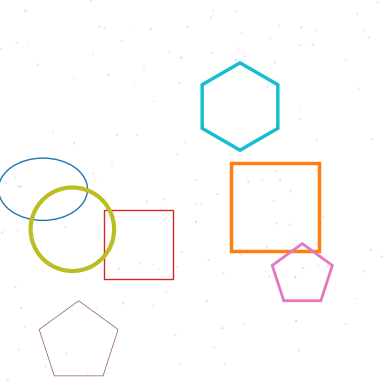[{"shape": "oval", "thickness": 1, "radius": 0.58, "center": [0.112, 0.508]}, {"shape": "square", "thickness": 2.5, "radius": 0.57, "center": [0.715, 0.463]}, {"shape": "square", "thickness": 1, "radius": 0.45, "center": [0.36, 0.366]}, {"shape": "pentagon", "thickness": 0.5, "radius": 0.54, "center": [0.204, 0.111]}, {"shape": "pentagon", "thickness": 2, "radius": 0.41, "center": [0.785, 0.285]}, {"shape": "circle", "thickness": 3, "radius": 0.54, "center": [0.188, 0.405]}, {"shape": "hexagon", "thickness": 2.5, "radius": 0.57, "center": [0.623, 0.723]}]